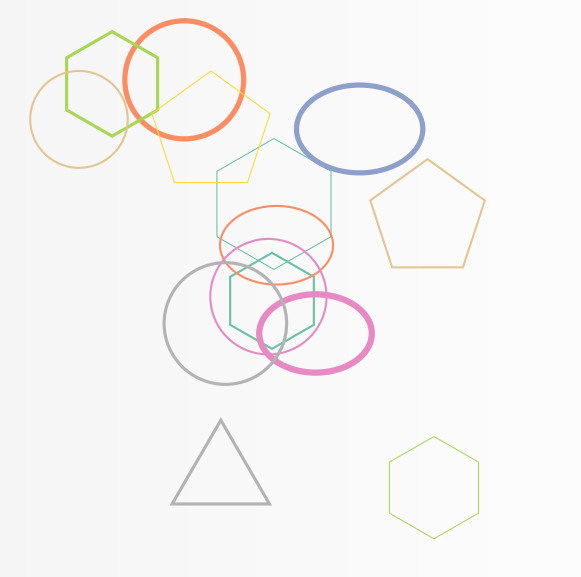[{"shape": "hexagon", "thickness": 0.5, "radius": 0.57, "center": [0.471, 0.646]}, {"shape": "hexagon", "thickness": 1, "radius": 0.42, "center": [0.468, 0.478]}, {"shape": "oval", "thickness": 1, "radius": 0.49, "center": [0.476, 0.574]}, {"shape": "circle", "thickness": 2.5, "radius": 0.51, "center": [0.317, 0.861]}, {"shape": "oval", "thickness": 2.5, "radius": 0.54, "center": [0.619, 0.776]}, {"shape": "circle", "thickness": 1, "radius": 0.5, "center": [0.462, 0.485]}, {"shape": "oval", "thickness": 3, "radius": 0.48, "center": [0.543, 0.422]}, {"shape": "hexagon", "thickness": 0.5, "radius": 0.44, "center": [0.747, 0.155]}, {"shape": "hexagon", "thickness": 1.5, "radius": 0.45, "center": [0.193, 0.854]}, {"shape": "pentagon", "thickness": 0.5, "radius": 0.53, "center": [0.363, 0.769]}, {"shape": "pentagon", "thickness": 1, "radius": 0.52, "center": [0.736, 0.62]}, {"shape": "circle", "thickness": 1, "radius": 0.42, "center": [0.136, 0.792]}, {"shape": "triangle", "thickness": 1.5, "radius": 0.48, "center": [0.38, 0.175]}, {"shape": "circle", "thickness": 1.5, "radius": 0.53, "center": [0.388, 0.439]}]